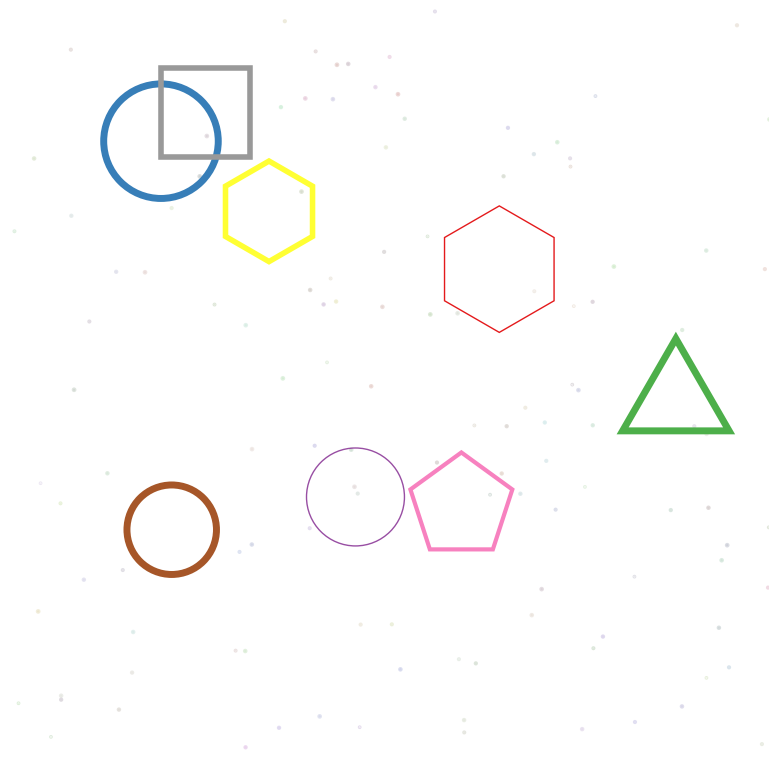[{"shape": "hexagon", "thickness": 0.5, "radius": 0.41, "center": [0.648, 0.65]}, {"shape": "circle", "thickness": 2.5, "radius": 0.37, "center": [0.209, 0.817]}, {"shape": "triangle", "thickness": 2.5, "radius": 0.4, "center": [0.878, 0.48]}, {"shape": "circle", "thickness": 0.5, "radius": 0.32, "center": [0.462, 0.355]}, {"shape": "hexagon", "thickness": 2, "radius": 0.33, "center": [0.349, 0.726]}, {"shape": "circle", "thickness": 2.5, "radius": 0.29, "center": [0.223, 0.312]}, {"shape": "pentagon", "thickness": 1.5, "radius": 0.35, "center": [0.599, 0.343]}, {"shape": "square", "thickness": 2, "radius": 0.29, "center": [0.267, 0.854]}]